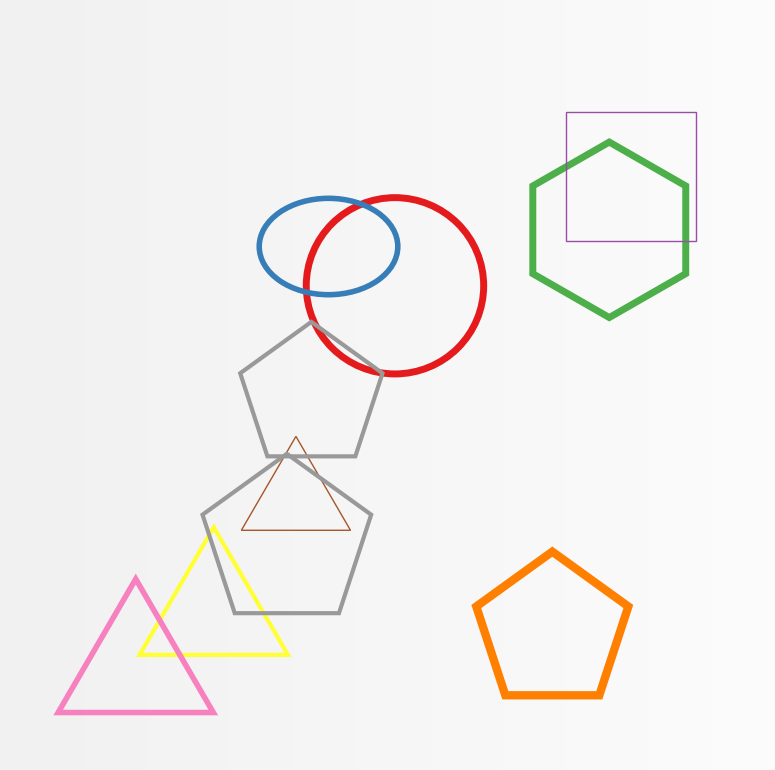[{"shape": "circle", "thickness": 2.5, "radius": 0.57, "center": [0.51, 0.629]}, {"shape": "oval", "thickness": 2, "radius": 0.45, "center": [0.424, 0.68]}, {"shape": "hexagon", "thickness": 2.5, "radius": 0.57, "center": [0.786, 0.702]}, {"shape": "square", "thickness": 0.5, "radius": 0.42, "center": [0.814, 0.771]}, {"shape": "pentagon", "thickness": 3, "radius": 0.52, "center": [0.713, 0.18]}, {"shape": "triangle", "thickness": 1.5, "radius": 0.55, "center": [0.276, 0.205]}, {"shape": "triangle", "thickness": 0.5, "radius": 0.41, "center": [0.382, 0.352]}, {"shape": "triangle", "thickness": 2, "radius": 0.58, "center": [0.175, 0.132]}, {"shape": "pentagon", "thickness": 1.5, "radius": 0.57, "center": [0.37, 0.296]}, {"shape": "pentagon", "thickness": 1.5, "radius": 0.48, "center": [0.402, 0.485]}]